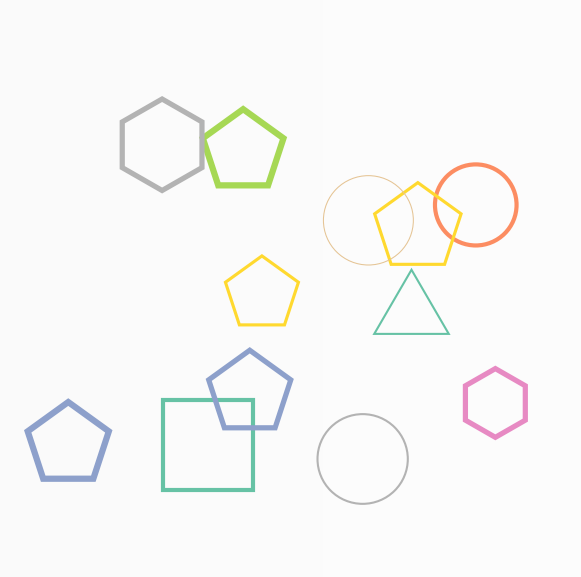[{"shape": "square", "thickness": 2, "radius": 0.39, "center": [0.357, 0.228]}, {"shape": "triangle", "thickness": 1, "radius": 0.37, "center": [0.708, 0.458]}, {"shape": "circle", "thickness": 2, "radius": 0.35, "center": [0.819, 0.644]}, {"shape": "pentagon", "thickness": 2.5, "radius": 0.37, "center": [0.43, 0.318]}, {"shape": "pentagon", "thickness": 3, "radius": 0.37, "center": [0.117, 0.23]}, {"shape": "hexagon", "thickness": 2.5, "radius": 0.3, "center": [0.852, 0.301]}, {"shape": "pentagon", "thickness": 3, "radius": 0.36, "center": [0.418, 0.737]}, {"shape": "pentagon", "thickness": 1.5, "radius": 0.39, "center": [0.719, 0.605]}, {"shape": "pentagon", "thickness": 1.5, "radius": 0.33, "center": [0.451, 0.49]}, {"shape": "circle", "thickness": 0.5, "radius": 0.39, "center": [0.634, 0.618]}, {"shape": "hexagon", "thickness": 2.5, "radius": 0.4, "center": [0.279, 0.748]}, {"shape": "circle", "thickness": 1, "radius": 0.39, "center": [0.624, 0.204]}]